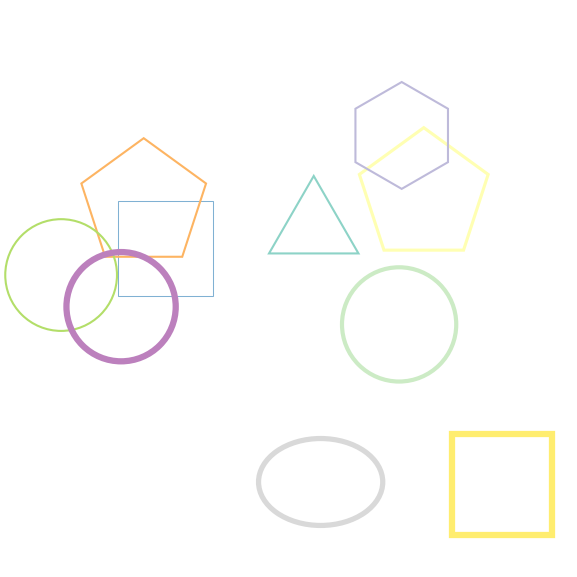[{"shape": "triangle", "thickness": 1, "radius": 0.45, "center": [0.543, 0.605]}, {"shape": "pentagon", "thickness": 1.5, "radius": 0.59, "center": [0.734, 0.661]}, {"shape": "hexagon", "thickness": 1, "radius": 0.46, "center": [0.696, 0.765]}, {"shape": "square", "thickness": 0.5, "radius": 0.41, "center": [0.287, 0.57]}, {"shape": "pentagon", "thickness": 1, "radius": 0.57, "center": [0.249, 0.646]}, {"shape": "circle", "thickness": 1, "radius": 0.48, "center": [0.106, 0.523]}, {"shape": "oval", "thickness": 2.5, "radius": 0.54, "center": [0.555, 0.165]}, {"shape": "circle", "thickness": 3, "radius": 0.47, "center": [0.21, 0.468]}, {"shape": "circle", "thickness": 2, "radius": 0.49, "center": [0.691, 0.437]}, {"shape": "square", "thickness": 3, "radius": 0.43, "center": [0.87, 0.16]}]